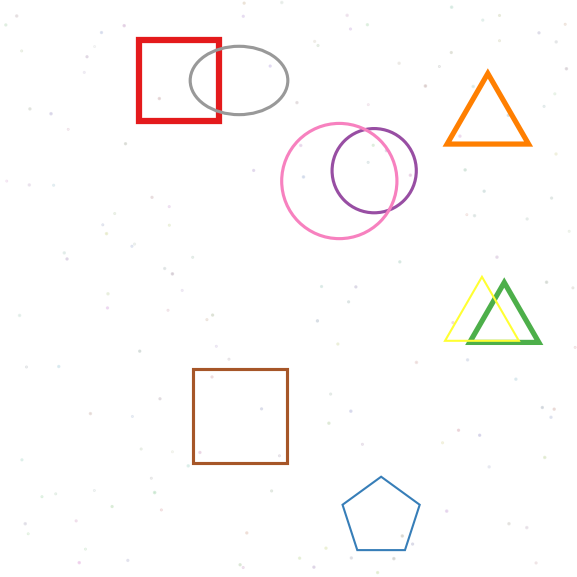[{"shape": "square", "thickness": 3, "radius": 0.35, "center": [0.31, 0.86]}, {"shape": "pentagon", "thickness": 1, "radius": 0.35, "center": [0.66, 0.103]}, {"shape": "triangle", "thickness": 2.5, "radius": 0.35, "center": [0.873, 0.441]}, {"shape": "circle", "thickness": 1.5, "radius": 0.36, "center": [0.648, 0.704]}, {"shape": "triangle", "thickness": 2.5, "radius": 0.41, "center": [0.845, 0.79]}, {"shape": "triangle", "thickness": 1, "radius": 0.37, "center": [0.835, 0.446]}, {"shape": "square", "thickness": 1.5, "radius": 0.41, "center": [0.416, 0.279]}, {"shape": "circle", "thickness": 1.5, "radius": 0.5, "center": [0.588, 0.686]}, {"shape": "oval", "thickness": 1.5, "radius": 0.42, "center": [0.414, 0.86]}]